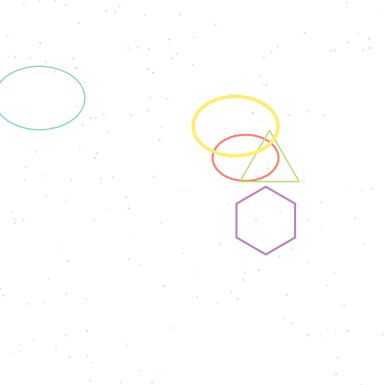[{"shape": "oval", "thickness": 1, "radius": 0.59, "center": [0.103, 0.745]}, {"shape": "oval", "thickness": 1.5, "radius": 0.43, "center": [0.638, 0.59]}, {"shape": "triangle", "thickness": 1, "radius": 0.44, "center": [0.7, 0.573]}, {"shape": "hexagon", "thickness": 1.5, "radius": 0.44, "center": [0.69, 0.427]}, {"shape": "oval", "thickness": 2.5, "radius": 0.55, "center": [0.612, 0.672]}]